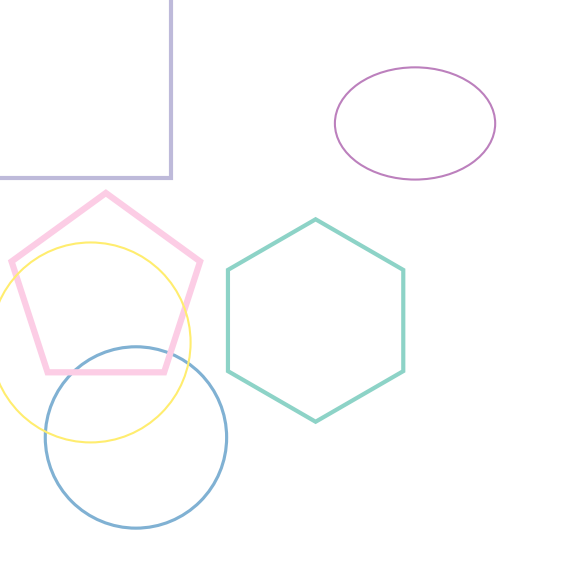[{"shape": "hexagon", "thickness": 2, "radius": 0.88, "center": [0.547, 0.444]}, {"shape": "square", "thickness": 2, "radius": 0.87, "center": [0.121, 0.866]}, {"shape": "circle", "thickness": 1.5, "radius": 0.79, "center": [0.235, 0.242]}, {"shape": "pentagon", "thickness": 3, "radius": 0.86, "center": [0.183, 0.493]}, {"shape": "oval", "thickness": 1, "radius": 0.69, "center": [0.719, 0.785]}, {"shape": "circle", "thickness": 1, "radius": 0.87, "center": [0.157, 0.406]}]